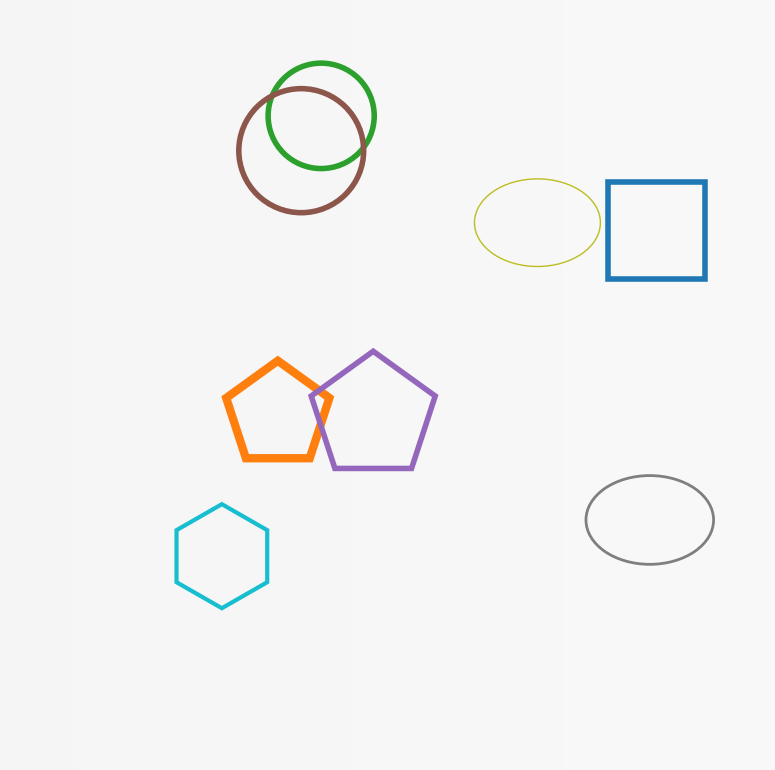[{"shape": "square", "thickness": 2, "radius": 0.31, "center": [0.847, 0.701]}, {"shape": "pentagon", "thickness": 3, "radius": 0.35, "center": [0.358, 0.462]}, {"shape": "circle", "thickness": 2, "radius": 0.34, "center": [0.414, 0.85]}, {"shape": "pentagon", "thickness": 2, "radius": 0.42, "center": [0.482, 0.46]}, {"shape": "circle", "thickness": 2, "radius": 0.4, "center": [0.389, 0.804]}, {"shape": "oval", "thickness": 1, "radius": 0.41, "center": [0.838, 0.325]}, {"shape": "oval", "thickness": 0.5, "radius": 0.41, "center": [0.693, 0.711]}, {"shape": "hexagon", "thickness": 1.5, "radius": 0.34, "center": [0.286, 0.278]}]